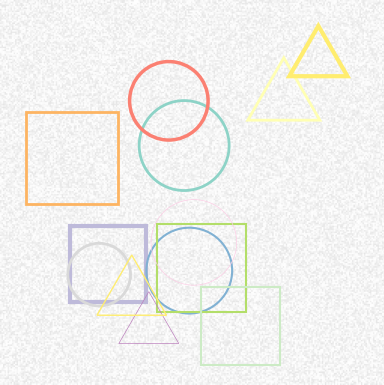[{"shape": "circle", "thickness": 2, "radius": 0.58, "center": [0.478, 0.622]}, {"shape": "triangle", "thickness": 2, "radius": 0.54, "center": [0.737, 0.742]}, {"shape": "square", "thickness": 3, "radius": 0.49, "center": [0.281, 0.315]}, {"shape": "circle", "thickness": 2.5, "radius": 0.51, "center": [0.439, 0.738]}, {"shape": "circle", "thickness": 1.5, "radius": 0.56, "center": [0.492, 0.297]}, {"shape": "square", "thickness": 2, "radius": 0.6, "center": [0.188, 0.59]}, {"shape": "square", "thickness": 1.5, "radius": 0.58, "center": [0.523, 0.304]}, {"shape": "circle", "thickness": 0.5, "radius": 0.56, "center": [0.504, 0.37]}, {"shape": "circle", "thickness": 2, "radius": 0.41, "center": [0.258, 0.287]}, {"shape": "triangle", "thickness": 0.5, "radius": 0.45, "center": [0.387, 0.153]}, {"shape": "square", "thickness": 1.5, "radius": 0.51, "center": [0.625, 0.153]}, {"shape": "triangle", "thickness": 1, "radius": 0.52, "center": [0.342, 0.233]}, {"shape": "triangle", "thickness": 3, "radius": 0.44, "center": [0.827, 0.846]}]